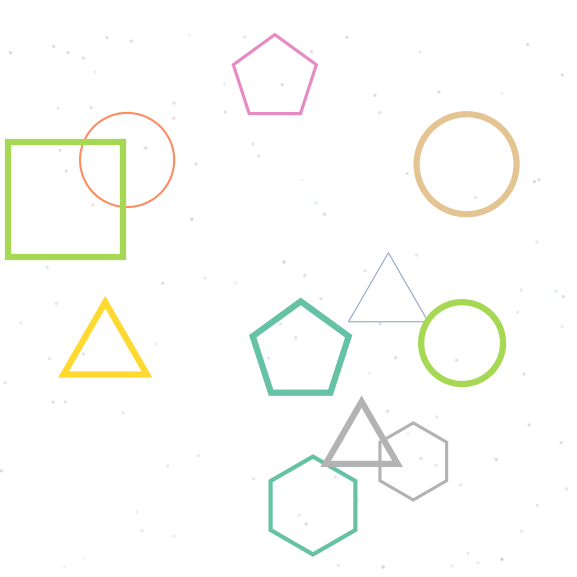[{"shape": "pentagon", "thickness": 3, "radius": 0.44, "center": [0.521, 0.39]}, {"shape": "hexagon", "thickness": 2, "radius": 0.42, "center": [0.542, 0.124]}, {"shape": "circle", "thickness": 1, "radius": 0.41, "center": [0.22, 0.722]}, {"shape": "triangle", "thickness": 0.5, "radius": 0.4, "center": [0.672, 0.482]}, {"shape": "pentagon", "thickness": 1.5, "radius": 0.38, "center": [0.476, 0.864]}, {"shape": "circle", "thickness": 3, "radius": 0.35, "center": [0.8, 0.405]}, {"shape": "square", "thickness": 3, "radius": 0.5, "center": [0.113, 0.654]}, {"shape": "triangle", "thickness": 3, "radius": 0.42, "center": [0.182, 0.392]}, {"shape": "circle", "thickness": 3, "radius": 0.43, "center": [0.808, 0.715]}, {"shape": "triangle", "thickness": 3, "radius": 0.36, "center": [0.626, 0.232]}, {"shape": "hexagon", "thickness": 1.5, "radius": 0.33, "center": [0.716, 0.2]}]